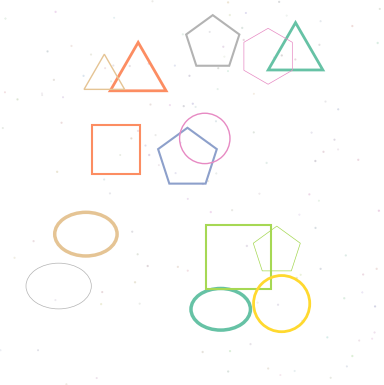[{"shape": "oval", "thickness": 2.5, "radius": 0.39, "center": [0.573, 0.197]}, {"shape": "triangle", "thickness": 2, "radius": 0.41, "center": [0.768, 0.859]}, {"shape": "square", "thickness": 1.5, "radius": 0.31, "center": [0.302, 0.612]}, {"shape": "triangle", "thickness": 2, "radius": 0.42, "center": [0.359, 0.806]}, {"shape": "pentagon", "thickness": 1.5, "radius": 0.4, "center": [0.487, 0.588]}, {"shape": "hexagon", "thickness": 0.5, "radius": 0.36, "center": [0.696, 0.854]}, {"shape": "circle", "thickness": 1, "radius": 0.33, "center": [0.532, 0.64]}, {"shape": "pentagon", "thickness": 0.5, "radius": 0.32, "center": [0.719, 0.348]}, {"shape": "square", "thickness": 1.5, "radius": 0.42, "center": [0.62, 0.333]}, {"shape": "circle", "thickness": 2, "radius": 0.36, "center": [0.732, 0.211]}, {"shape": "oval", "thickness": 2.5, "radius": 0.41, "center": [0.223, 0.392]}, {"shape": "triangle", "thickness": 1, "radius": 0.3, "center": [0.271, 0.798]}, {"shape": "oval", "thickness": 0.5, "radius": 0.42, "center": [0.152, 0.257]}, {"shape": "pentagon", "thickness": 1.5, "radius": 0.36, "center": [0.553, 0.888]}]